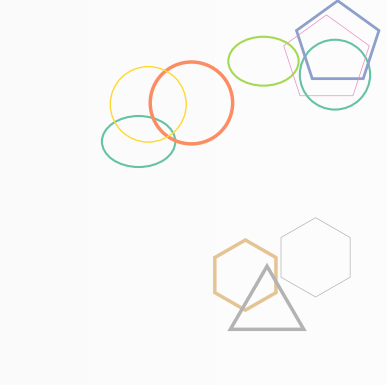[{"shape": "circle", "thickness": 1.5, "radius": 0.45, "center": [0.864, 0.806]}, {"shape": "oval", "thickness": 1.5, "radius": 0.47, "center": [0.358, 0.632]}, {"shape": "circle", "thickness": 2.5, "radius": 0.53, "center": [0.494, 0.733]}, {"shape": "pentagon", "thickness": 2, "radius": 0.56, "center": [0.872, 0.886]}, {"shape": "pentagon", "thickness": 0.5, "radius": 0.58, "center": [0.843, 0.845]}, {"shape": "oval", "thickness": 1.5, "radius": 0.45, "center": [0.68, 0.841]}, {"shape": "circle", "thickness": 1, "radius": 0.49, "center": [0.383, 0.729]}, {"shape": "hexagon", "thickness": 2.5, "radius": 0.46, "center": [0.633, 0.286]}, {"shape": "triangle", "thickness": 2.5, "radius": 0.55, "center": [0.689, 0.199]}, {"shape": "hexagon", "thickness": 0.5, "radius": 0.52, "center": [0.814, 0.332]}]